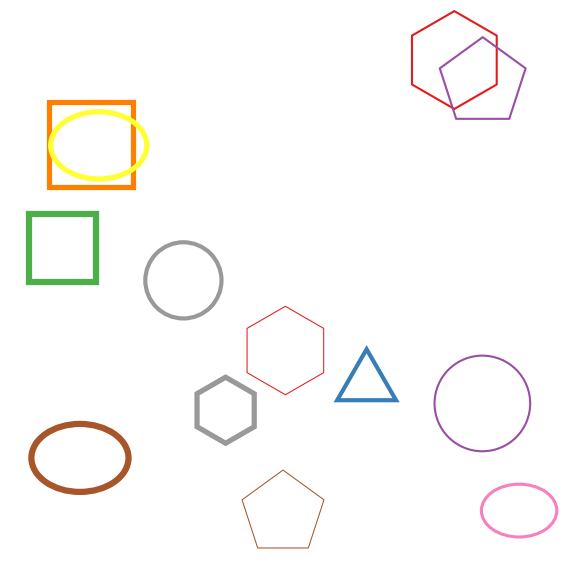[{"shape": "hexagon", "thickness": 1, "radius": 0.42, "center": [0.787, 0.895]}, {"shape": "hexagon", "thickness": 0.5, "radius": 0.38, "center": [0.494, 0.392]}, {"shape": "triangle", "thickness": 2, "radius": 0.29, "center": [0.635, 0.336]}, {"shape": "square", "thickness": 3, "radius": 0.29, "center": [0.108, 0.57]}, {"shape": "pentagon", "thickness": 1, "radius": 0.39, "center": [0.836, 0.857]}, {"shape": "circle", "thickness": 1, "radius": 0.41, "center": [0.835, 0.301]}, {"shape": "square", "thickness": 2.5, "radius": 0.37, "center": [0.157, 0.749]}, {"shape": "oval", "thickness": 2.5, "radius": 0.42, "center": [0.171, 0.747]}, {"shape": "oval", "thickness": 3, "radius": 0.42, "center": [0.138, 0.206]}, {"shape": "pentagon", "thickness": 0.5, "radius": 0.37, "center": [0.49, 0.111]}, {"shape": "oval", "thickness": 1.5, "radius": 0.33, "center": [0.899, 0.115]}, {"shape": "hexagon", "thickness": 2.5, "radius": 0.29, "center": [0.391, 0.289]}, {"shape": "circle", "thickness": 2, "radius": 0.33, "center": [0.318, 0.514]}]